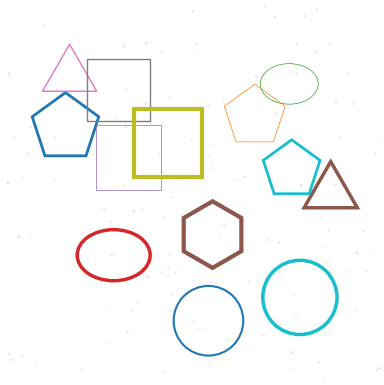[{"shape": "pentagon", "thickness": 2, "radius": 0.45, "center": [0.17, 0.669]}, {"shape": "circle", "thickness": 1.5, "radius": 0.45, "center": [0.541, 0.167]}, {"shape": "pentagon", "thickness": 0.5, "radius": 0.41, "center": [0.662, 0.699]}, {"shape": "oval", "thickness": 0.5, "radius": 0.38, "center": [0.751, 0.782]}, {"shape": "oval", "thickness": 2.5, "radius": 0.47, "center": [0.295, 0.337]}, {"shape": "square", "thickness": 0.5, "radius": 0.42, "center": [0.333, 0.59]}, {"shape": "hexagon", "thickness": 3, "radius": 0.43, "center": [0.552, 0.391]}, {"shape": "triangle", "thickness": 2.5, "radius": 0.4, "center": [0.859, 0.5]}, {"shape": "triangle", "thickness": 1, "radius": 0.41, "center": [0.181, 0.804]}, {"shape": "square", "thickness": 1, "radius": 0.41, "center": [0.307, 0.766]}, {"shape": "square", "thickness": 3, "radius": 0.44, "center": [0.437, 0.629]}, {"shape": "pentagon", "thickness": 2, "radius": 0.39, "center": [0.758, 0.559]}, {"shape": "circle", "thickness": 2.5, "radius": 0.48, "center": [0.779, 0.228]}]